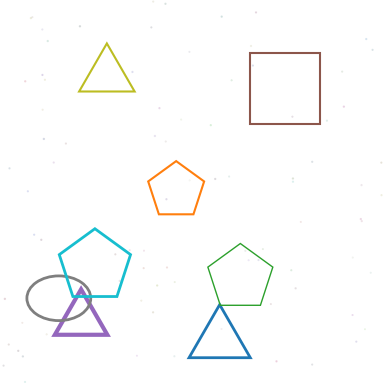[{"shape": "triangle", "thickness": 2, "radius": 0.46, "center": [0.571, 0.117]}, {"shape": "pentagon", "thickness": 1.5, "radius": 0.38, "center": [0.458, 0.505]}, {"shape": "pentagon", "thickness": 1, "radius": 0.44, "center": [0.624, 0.279]}, {"shape": "triangle", "thickness": 3, "radius": 0.39, "center": [0.211, 0.17]}, {"shape": "square", "thickness": 1.5, "radius": 0.46, "center": [0.74, 0.77]}, {"shape": "oval", "thickness": 2, "radius": 0.41, "center": [0.153, 0.225]}, {"shape": "triangle", "thickness": 1.5, "radius": 0.42, "center": [0.278, 0.804]}, {"shape": "pentagon", "thickness": 2, "radius": 0.49, "center": [0.247, 0.309]}]